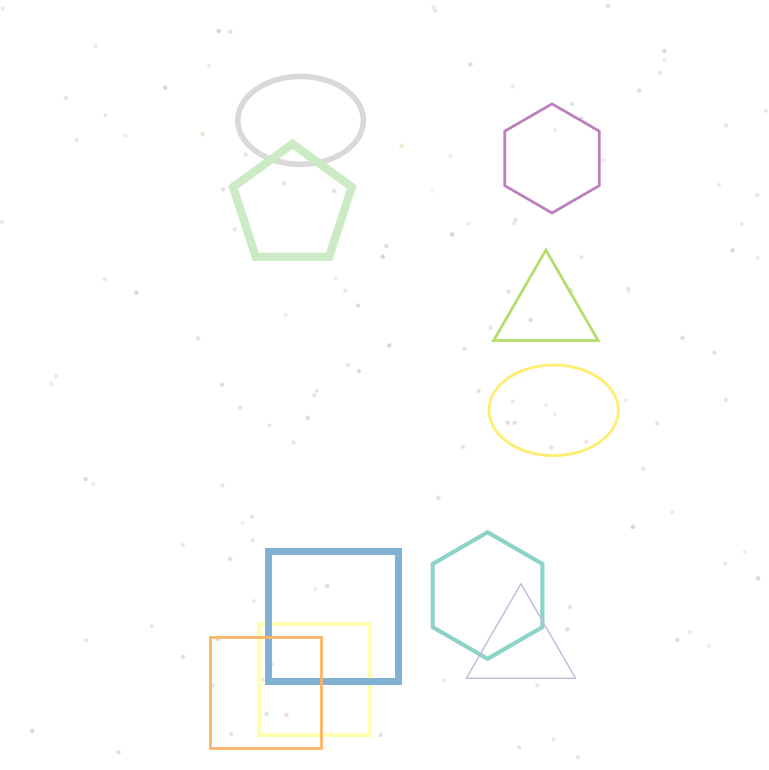[{"shape": "hexagon", "thickness": 1.5, "radius": 0.41, "center": [0.633, 0.227]}, {"shape": "square", "thickness": 1.5, "radius": 0.36, "center": [0.409, 0.118]}, {"shape": "triangle", "thickness": 0.5, "radius": 0.41, "center": [0.677, 0.16]}, {"shape": "square", "thickness": 2.5, "radius": 0.42, "center": [0.433, 0.2]}, {"shape": "square", "thickness": 1, "radius": 0.36, "center": [0.345, 0.101]}, {"shape": "triangle", "thickness": 1, "radius": 0.39, "center": [0.709, 0.597]}, {"shape": "oval", "thickness": 2, "radius": 0.41, "center": [0.39, 0.844]}, {"shape": "hexagon", "thickness": 1, "radius": 0.35, "center": [0.717, 0.794]}, {"shape": "pentagon", "thickness": 3, "radius": 0.41, "center": [0.38, 0.732]}, {"shape": "oval", "thickness": 1, "radius": 0.42, "center": [0.719, 0.467]}]